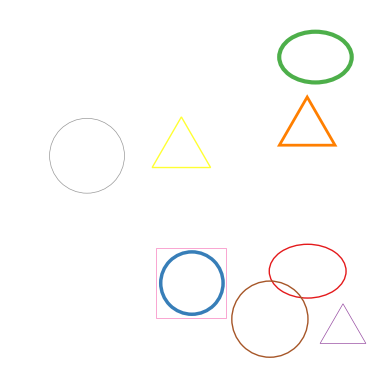[{"shape": "oval", "thickness": 1, "radius": 0.5, "center": [0.799, 0.296]}, {"shape": "circle", "thickness": 2.5, "radius": 0.4, "center": [0.498, 0.265]}, {"shape": "oval", "thickness": 3, "radius": 0.47, "center": [0.819, 0.852]}, {"shape": "triangle", "thickness": 0.5, "radius": 0.34, "center": [0.891, 0.142]}, {"shape": "triangle", "thickness": 2, "radius": 0.42, "center": [0.798, 0.665]}, {"shape": "triangle", "thickness": 1, "radius": 0.44, "center": [0.471, 0.609]}, {"shape": "circle", "thickness": 1, "radius": 0.49, "center": [0.701, 0.171]}, {"shape": "square", "thickness": 0.5, "radius": 0.45, "center": [0.496, 0.265]}, {"shape": "circle", "thickness": 0.5, "radius": 0.49, "center": [0.226, 0.595]}]